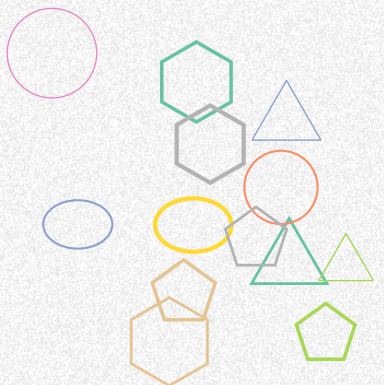[{"shape": "hexagon", "thickness": 2.5, "radius": 0.52, "center": [0.51, 0.787]}, {"shape": "triangle", "thickness": 2, "radius": 0.56, "center": [0.751, 0.32]}, {"shape": "circle", "thickness": 1.5, "radius": 0.48, "center": [0.73, 0.513]}, {"shape": "oval", "thickness": 1.5, "radius": 0.45, "center": [0.202, 0.417]}, {"shape": "triangle", "thickness": 1, "radius": 0.52, "center": [0.744, 0.688]}, {"shape": "circle", "thickness": 1, "radius": 0.58, "center": [0.135, 0.862]}, {"shape": "triangle", "thickness": 1, "radius": 0.41, "center": [0.899, 0.312]}, {"shape": "pentagon", "thickness": 2.5, "radius": 0.4, "center": [0.846, 0.132]}, {"shape": "oval", "thickness": 3, "radius": 0.5, "center": [0.502, 0.415]}, {"shape": "hexagon", "thickness": 2, "radius": 0.57, "center": [0.44, 0.113]}, {"shape": "pentagon", "thickness": 2.5, "radius": 0.43, "center": [0.477, 0.239]}, {"shape": "pentagon", "thickness": 2, "radius": 0.42, "center": [0.665, 0.379]}, {"shape": "hexagon", "thickness": 3, "radius": 0.5, "center": [0.546, 0.626]}]